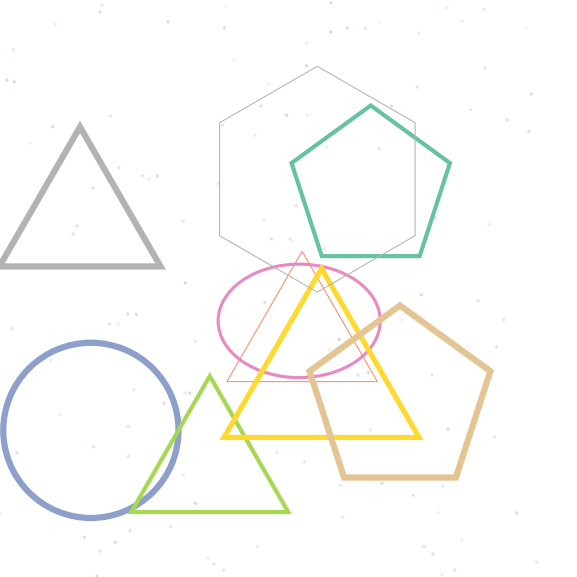[{"shape": "pentagon", "thickness": 2, "radius": 0.72, "center": [0.642, 0.672]}, {"shape": "triangle", "thickness": 0.5, "radius": 0.75, "center": [0.523, 0.414]}, {"shape": "circle", "thickness": 3, "radius": 0.76, "center": [0.157, 0.254]}, {"shape": "oval", "thickness": 1.5, "radius": 0.7, "center": [0.518, 0.443]}, {"shape": "triangle", "thickness": 2, "radius": 0.78, "center": [0.363, 0.191]}, {"shape": "triangle", "thickness": 2.5, "radius": 0.97, "center": [0.557, 0.339]}, {"shape": "pentagon", "thickness": 3, "radius": 0.82, "center": [0.693, 0.305]}, {"shape": "hexagon", "thickness": 0.5, "radius": 0.98, "center": [0.549, 0.689]}, {"shape": "triangle", "thickness": 3, "radius": 0.81, "center": [0.139, 0.618]}]